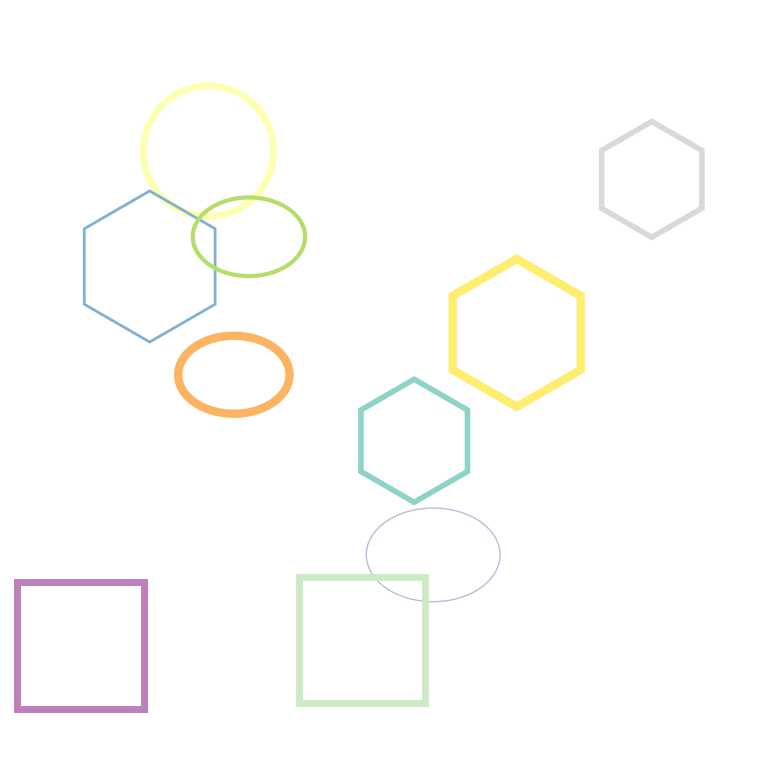[{"shape": "hexagon", "thickness": 2, "radius": 0.4, "center": [0.538, 0.428]}, {"shape": "circle", "thickness": 2.5, "radius": 0.42, "center": [0.271, 0.804]}, {"shape": "oval", "thickness": 0.5, "radius": 0.43, "center": [0.563, 0.279]}, {"shape": "hexagon", "thickness": 1, "radius": 0.49, "center": [0.194, 0.654]}, {"shape": "oval", "thickness": 3, "radius": 0.36, "center": [0.304, 0.513]}, {"shape": "oval", "thickness": 1.5, "radius": 0.36, "center": [0.323, 0.693]}, {"shape": "hexagon", "thickness": 2, "radius": 0.38, "center": [0.846, 0.767]}, {"shape": "square", "thickness": 2.5, "radius": 0.41, "center": [0.105, 0.162]}, {"shape": "square", "thickness": 2.5, "radius": 0.41, "center": [0.47, 0.169]}, {"shape": "hexagon", "thickness": 3, "radius": 0.48, "center": [0.671, 0.568]}]